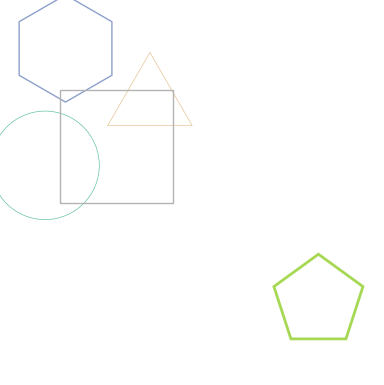[{"shape": "circle", "thickness": 0.5, "radius": 0.7, "center": [0.117, 0.571]}, {"shape": "hexagon", "thickness": 1, "radius": 0.7, "center": [0.17, 0.874]}, {"shape": "pentagon", "thickness": 2, "radius": 0.61, "center": [0.827, 0.218]}, {"shape": "triangle", "thickness": 0.5, "radius": 0.63, "center": [0.389, 0.737]}, {"shape": "square", "thickness": 1, "radius": 0.73, "center": [0.303, 0.62]}]